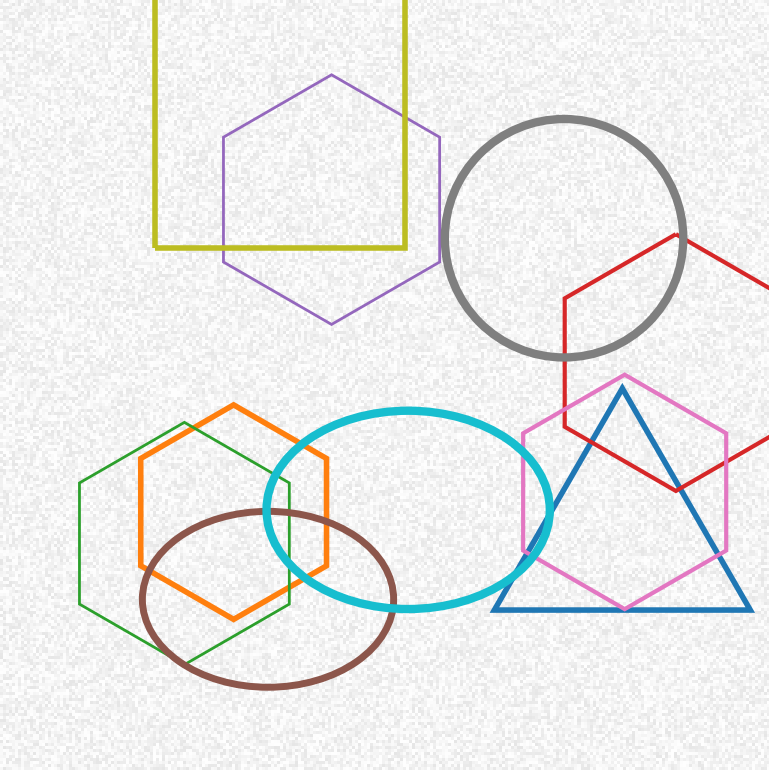[{"shape": "triangle", "thickness": 2, "radius": 0.96, "center": [0.808, 0.304]}, {"shape": "hexagon", "thickness": 2, "radius": 0.7, "center": [0.303, 0.335]}, {"shape": "hexagon", "thickness": 1, "radius": 0.79, "center": [0.239, 0.294]}, {"shape": "hexagon", "thickness": 1.5, "radius": 0.83, "center": [0.878, 0.529]}, {"shape": "hexagon", "thickness": 1, "radius": 0.81, "center": [0.431, 0.741]}, {"shape": "oval", "thickness": 2.5, "radius": 0.82, "center": [0.348, 0.222]}, {"shape": "hexagon", "thickness": 1.5, "radius": 0.76, "center": [0.811, 0.361]}, {"shape": "circle", "thickness": 3, "radius": 0.77, "center": [0.733, 0.691]}, {"shape": "square", "thickness": 2, "radius": 0.81, "center": [0.363, 0.841]}, {"shape": "oval", "thickness": 3, "radius": 0.92, "center": [0.53, 0.338]}]